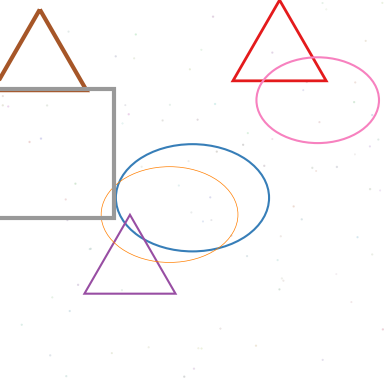[{"shape": "triangle", "thickness": 2, "radius": 0.7, "center": [0.726, 0.86]}, {"shape": "oval", "thickness": 1.5, "radius": 0.99, "center": [0.5, 0.486]}, {"shape": "triangle", "thickness": 1.5, "radius": 0.68, "center": [0.338, 0.305]}, {"shape": "oval", "thickness": 0.5, "radius": 0.89, "center": [0.44, 0.443]}, {"shape": "triangle", "thickness": 3, "radius": 0.7, "center": [0.103, 0.836]}, {"shape": "oval", "thickness": 1.5, "radius": 0.8, "center": [0.825, 0.74]}, {"shape": "square", "thickness": 3, "radius": 0.84, "center": [0.127, 0.601]}]